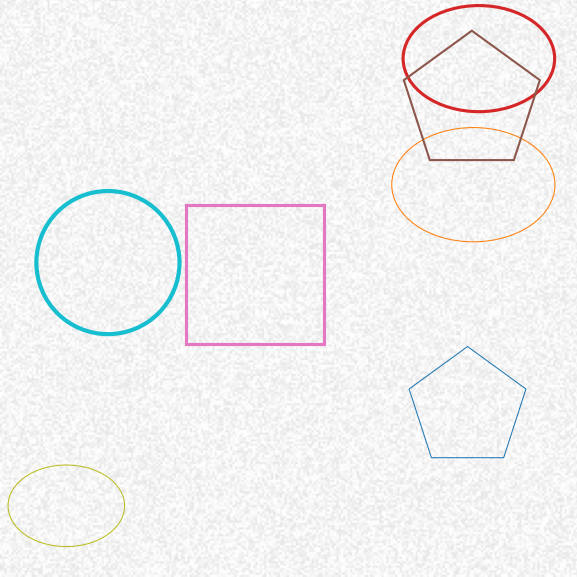[{"shape": "pentagon", "thickness": 0.5, "radius": 0.53, "center": [0.81, 0.293]}, {"shape": "oval", "thickness": 0.5, "radius": 0.71, "center": [0.82, 0.679]}, {"shape": "oval", "thickness": 1.5, "radius": 0.66, "center": [0.829, 0.898]}, {"shape": "pentagon", "thickness": 1, "radius": 0.62, "center": [0.817, 0.822]}, {"shape": "square", "thickness": 1.5, "radius": 0.6, "center": [0.441, 0.524]}, {"shape": "oval", "thickness": 0.5, "radius": 0.5, "center": [0.115, 0.123]}, {"shape": "circle", "thickness": 2, "radius": 0.62, "center": [0.187, 0.544]}]